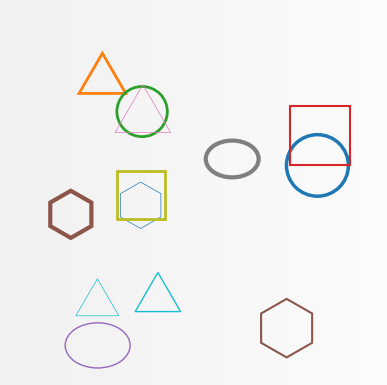[{"shape": "hexagon", "thickness": 0.5, "radius": 0.3, "center": [0.363, 0.467]}, {"shape": "circle", "thickness": 2.5, "radius": 0.4, "center": [0.819, 0.57]}, {"shape": "triangle", "thickness": 2, "radius": 0.35, "center": [0.264, 0.792]}, {"shape": "circle", "thickness": 2, "radius": 0.33, "center": [0.367, 0.71]}, {"shape": "square", "thickness": 1.5, "radius": 0.38, "center": [0.825, 0.649]}, {"shape": "oval", "thickness": 1, "radius": 0.42, "center": [0.252, 0.103]}, {"shape": "hexagon", "thickness": 1.5, "radius": 0.38, "center": [0.74, 0.148]}, {"shape": "hexagon", "thickness": 3, "radius": 0.31, "center": [0.183, 0.443]}, {"shape": "triangle", "thickness": 0.5, "radius": 0.41, "center": [0.369, 0.697]}, {"shape": "oval", "thickness": 3, "radius": 0.34, "center": [0.599, 0.587]}, {"shape": "square", "thickness": 2, "radius": 0.31, "center": [0.364, 0.494]}, {"shape": "triangle", "thickness": 1, "radius": 0.34, "center": [0.407, 0.225]}, {"shape": "triangle", "thickness": 0.5, "radius": 0.32, "center": [0.251, 0.212]}]